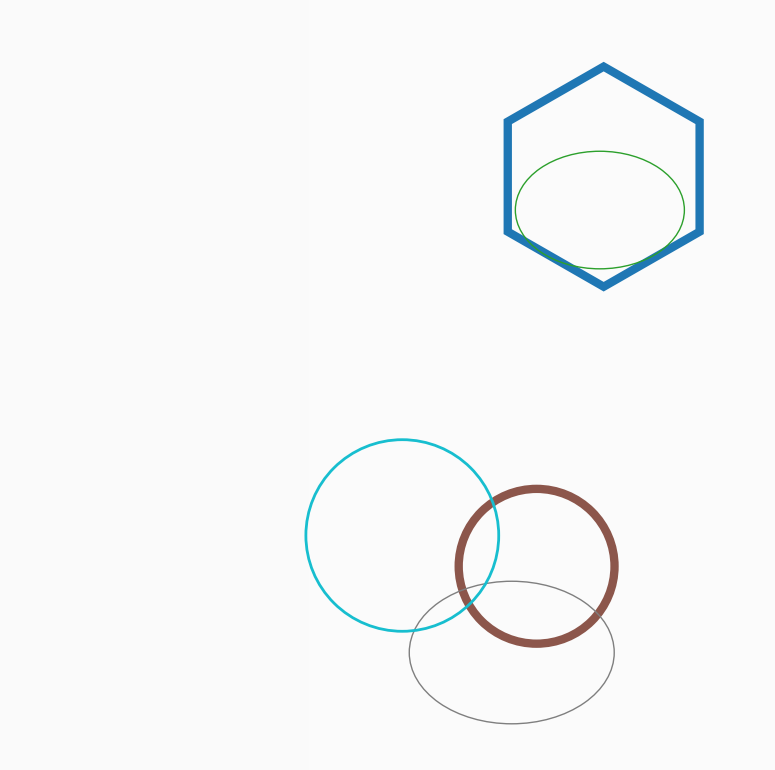[{"shape": "hexagon", "thickness": 3, "radius": 0.71, "center": [0.779, 0.771]}, {"shape": "oval", "thickness": 0.5, "radius": 0.55, "center": [0.774, 0.727]}, {"shape": "circle", "thickness": 3, "radius": 0.5, "center": [0.692, 0.265]}, {"shape": "oval", "thickness": 0.5, "radius": 0.66, "center": [0.66, 0.153]}, {"shape": "circle", "thickness": 1, "radius": 0.62, "center": [0.519, 0.305]}]